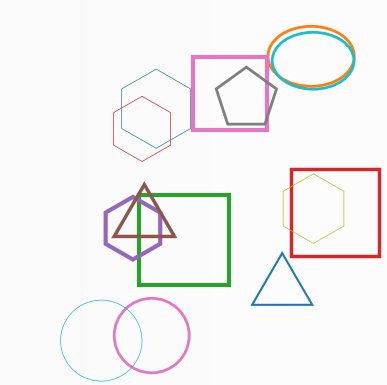[{"shape": "triangle", "thickness": 1.5, "radius": 0.45, "center": [0.728, 0.253]}, {"shape": "hexagon", "thickness": 0.5, "radius": 0.51, "center": [0.403, 0.718]}, {"shape": "oval", "thickness": 2, "radius": 0.56, "center": [0.803, 0.854]}, {"shape": "square", "thickness": 3, "radius": 0.58, "center": [0.475, 0.377]}, {"shape": "square", "thickness": 2.5, "radius": 0.57, "center": [0.865, 0.449]}, {"shape": "hexagon", "thickness": 0.5, "radius": 0.42, "center": [0.367, 0.665]}, {"shape": "hexagon", "thickness": 3, "radius": 0.41, "center": [0.343, 0.407]}, {"shape": "triangle", "thickness": 2.5, "radius": 0.45, "center": [0.372, 0.431]}, {"shape": "circle", "thickness": 2, "radius": 0.48, "center": [0.392, 0.128]}, {"shape": "square", "thickness": 3, "radius": 0.47, "center": [0.594, 0.758]}, {"shape": "pentagon", "thickness": 2, "radius": 0.41, "center": [0.636, 0.744]}, {"shape": "hexagon", "thickness": 0.5, "radius": 0.45, "center": [0.809, 0.458]}, {"shape": "circle", "thickness": 0.5, "radius": 0.53, "center": [0.261, 0.115]}, {"shape": "oval", "thickness": 2, "radius": 0.53, "center": [0.808, 0.842]}]